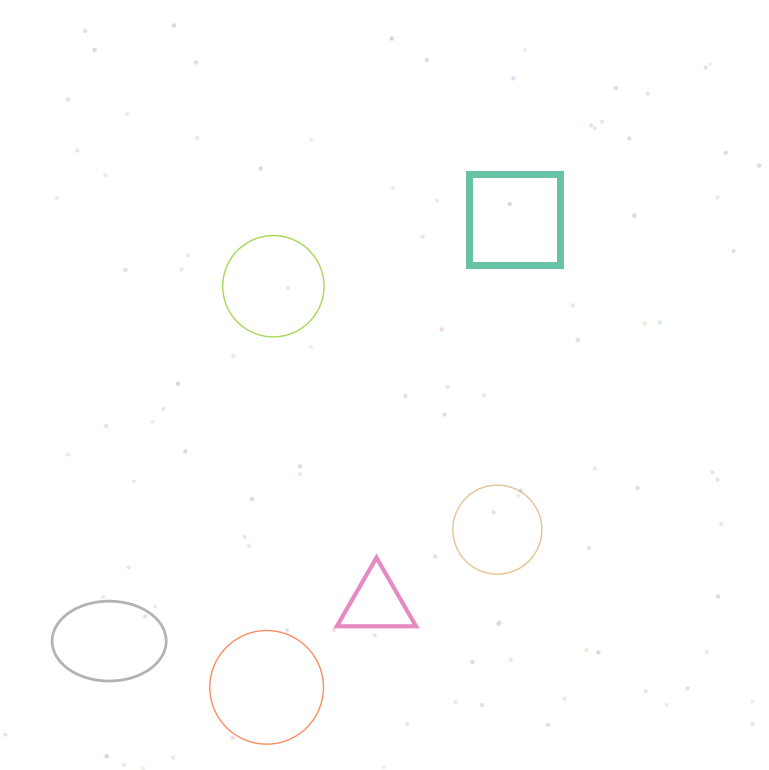[{"shape": "square", "thickness": 2.5, "radius": 0.29, "center": [0.668, 0.715]}, {"shape": "circle", "thickness": 0.5, "radius": 0.37, "center": [0.346, 0.107]}, {"shape": "triangle", "thickness": 1.5, "radius": 0.3, "center": [0.489, 0.216]}, {"shape": "circle", "thickness": 0.5, "radius": 0.33, "center": [0.355, 0.628]}, {"shape": "circle", "thickness": 0.5, "radius": 0.29, "center": [0.646, 0.312]}, {"shape": "oval", "thickness": 1, "radius": 0.37, "center": [0.142, 0.167]}]